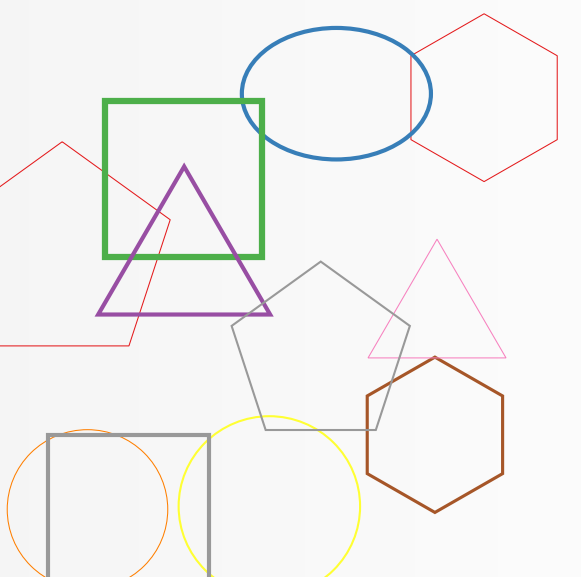[{"shape": "pentagon", "thickness": 0.5, "radius": 0.98, "center": [0.107, 0.558]}, {"shape": "hexagon", "thickness": 0.5, "radius": 0.73, "center": [0.833, 0.83]}, {"shape": "oval", "thickness": 2, "radius": 0.81, "center": [0.579, 0.837]}, {"shape": "square", "thickness": 3, "radius": 0.68, "center": [0.316, 0.69]}, {"shape": "triangle", "thickness": 2, "radius": 0.85, "center": [0.317, 0.54]}, {"shape": "circle", "thickness": 0.5, "radius": 0.69, "center": [0.151, 0.117]}, {"shape": "circle", "thickness": 1, "radius": 0.78, "center": [0.463, 0.122]}, {"shape": "hexagon", "thickness": 1.5, "radius": 0.67, "center": [0.748, 0.246]}, {"shape": "triangle", "thickness": 0.5, "radius": 0.69, "center": [0.752, 0.448]}, {"shape": "pentagon", "thickness": 1, "radius": 0.81, "center": [0.552, 0.385]}, {"shape": "square", "thickness": 2, "radius": 0.69, "center": [0.221, 0.108]}]